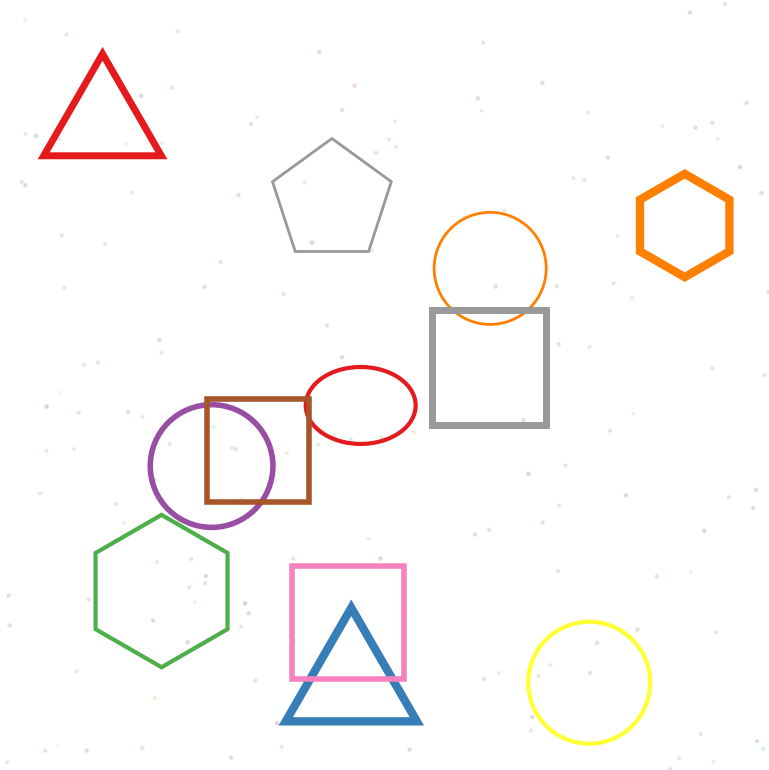[{"shape": "oval", "thickness": 1.5, "radius": 0.36, "center": [0.468, 0.473]}, {"shape": "triangle", "thickness": 2.5, "radius": 0.44, "center": [0.133, 0.842]}, {"shape": "triangle", "thickness": 3, "radius": 0.49, "center": [0.456, 0.112]}, {"shape": "hexagon", "thickness": 1.5, "radius": 0.49, "center": [0.21, 0.232]}, {"shape": "circle", "thickness": 2, "radius": 0.4, "center": [0.275, 0.395]}, {"shape": "circle", "thickness": 1, "radius": 0.36, "center": [0.637, 0.651]}, {"shape": "hexagon", "thickness": 3, "radius": 0.34, "center": [0.889, 0.707]}, {"shape": "circle", "thickness": 1.5, "radius": 0.4, "center": [0.765, 0.113]}, {"shape": "square", "thickness": 2, "radius": 0.33, "center": [0.335, 0.415]}, {"shape": "square", "thickness": 2, "radius": 0.36, "center": [0.453, 0.192]}, {"shape": "square", "thickness": 2.5, "radius": 0.37, "center": [0.635, 0.523]}, {"shape": "pentagon", "thickness": 1, "radius": 0.41, "center": [0.431, 0.739]}]